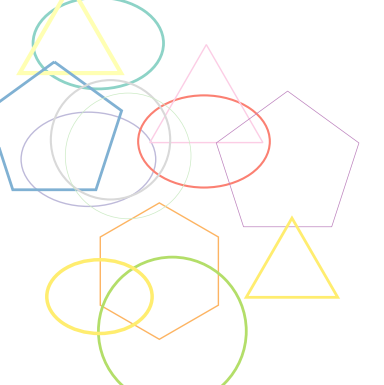[{"shape": "oval", "thickness": 2, "radius": 0.85, "center": [0.255, 0.888]}, {"shape": "triangle", "thickness": 3, "radius": 0.76, "center": [0.183, 0.886]}, {"shape": "oval", "thickness": 1, "radius": 0.87, "center": [0.23, 0.586]}, {"shape": "oval", "thickness": 1.5, "radius": 0.85, "center": [0.53, 0.633]}, {"shape": "pentagon", "thickness": 2, "radius": 0.92, "center": [0.141, 0.656]}, {"shape": "hexagon", "thickness": 1, "radius": 0.89, "center": [0.414, 0.296]}, {"shape": "circle", "thickness": 2, "radius": 0.96, "center": [0.448, 0.14]}, {"shape": "triangle", "thickness": 1, "radius": 0.85, "center": [0.536, 0.714]}, {"shape": "circle", "thickness": 1.5, "radius": 0.78, "center": [0.287, 0.637]}, {"shape": "pentagon", "thickness": 0.5, "radius": 0.97, "center": [0.747, 0.569]}, {"shape": "circle", "thickness": 0.5, "radius": 0.82, "center": [0.333, 0.595]}, {"shape": "oval", "thickness": 2.5, "radius": 0.68, "center": [0.258, 0.23]}, {"shape": "triangle", "thickness": 2, "radius": 0.69, "center": [0.758, 0.296]}]